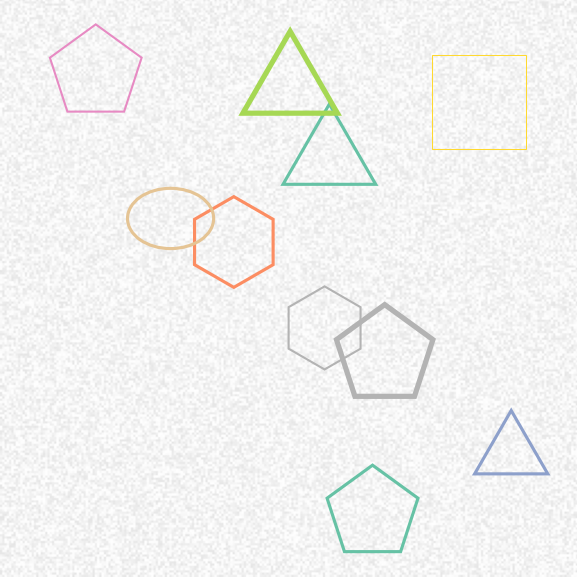[{"shape": "pentagon", "thickness": 1.5, "radius": 0.41, "center": [0.645, 0.111]}, {"shape": "triangle", "thickness": 1.5, "radius": 0.46, "center": [0.57, 0.726]}, {"shape": "hexagon", "thickness": 1.5, "radius": 0.39, "center": [0.405, 0.58]}, {"shape": "triangle", "thickness": 1.5, "radius": 0.37, "center": [0.885, 0.215]}, {"shape": "pentagon", "thickness": 1, "radius": 0.42, "center": [0.166, 0.873]}, {"shape": "triangle", "thickness": 2.5, "radius": 0.47, "center": [0.502, 0.85]}, {"shape": "square", "thickness": 0.5, "radius": 0.41, "center": [0.829, 0.822]}, {"shape": "oval", "thickness": 1.5, "radius": 0.37, "center": [0.295, 0.621]}, {"shape": "pentagon", "thickness": 2.5, "radius": 0.44, "center": [0.666, 0.384]}, {"shape": "hexagon", "thickness": 1, "radius": 0.36, "center": [0.562, 0.431]}]